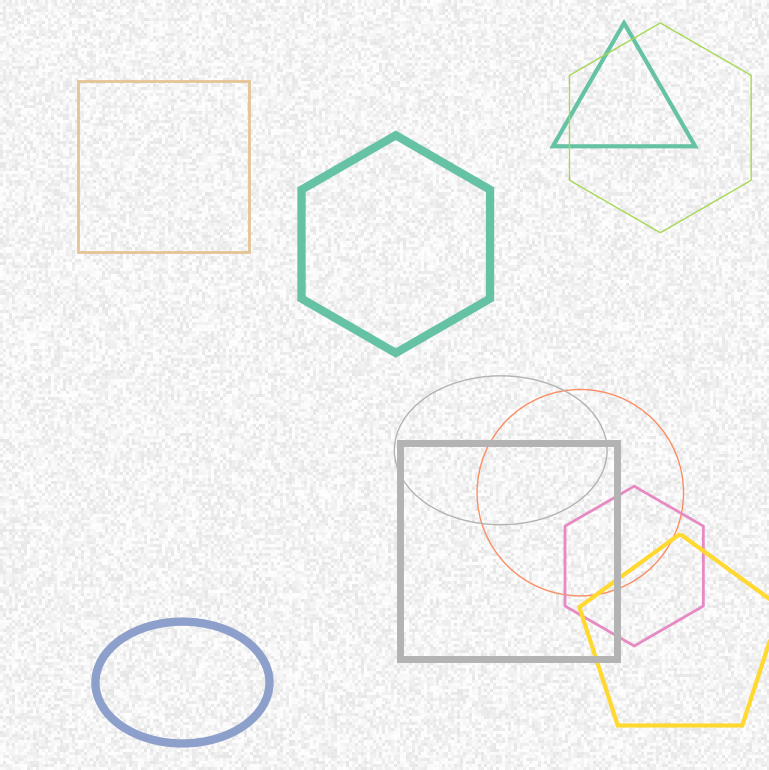[{"shape": "triangle", "thickness": 1.5, "radius": 0.53, "center": [0.81, 0.863]}, {"shape": "hexagon", "thickness": 3, "radius": 0.71, "center": [0.514, 0.683]}, {"shape": "circle", "thickness": 0.5, "radius": 0.67, "center": [0.754, 0.36]}, {"shape": "oval", "thickness": 3, "radius": 0.57, "center": [0.237, 0.114]}, {"shape": "hexagon", "thickness": 1, "radius": 0.52, "center": [0.824, 0.265]}, {"shape": "hexagon", "thickness": 0.5, "radius": 0.68, "center": [0.858, 0.834]}, {"shape": "pentagon", "thickness": 1.5, "radius": 0.69, "center": [0.883, 0.169]}, {"shape": "square", "thickness": 1, "radius": 0.55, "center": [0.212, 0.784]}, {"shape": "oval", "thickness": 0.5, "radius": 0.69, "center": [0.65, 0.415]}, {"shape": "square", "thickness": 2.5, "radius": 0.7, "center": [0.66, 0.284]}]